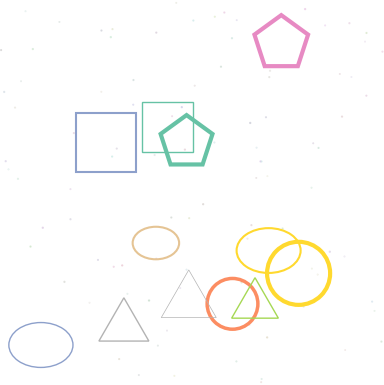[{"shape": "square", "thickness": 1, "radius": 0.33, "center": [0.435, 0.671]}, {"shape": "pentagon", "thickness": 3, "radius": 0.35, "center": [0.485, 0.63]}, {"shape": "circle", "thickness": 2.5, "radius": 0.33, "center": [0.604, 0.211]}, {"shape": "square", "thickness": 1.5, "radius": 0.39, "center": [0.276, 0.63]}, {"shape": "oval", "thickness": 1, "radius": 0.42, "center": [0.106, 0.104]}, {"shape": "pentagon", "thickness": 3, "radius": 0.37, "center": [0.731, 0.887]}, {"shape": "triangle", "thickness": 1, "radius": 0.35, "center": [0.662, 0.209]}, {"shape": "oval", "thickness": 1.5, "radius": 0.42, "center": [0.698, 0.349]}, {"shape": "circle", "thickness": 3, "radius": 0.41, "center": [0.776, 0.29]}, {"shape": "oval", "thickness": 1.5, "radius": 0.3, "center": [0.405, 0.369]}, {"shape": "triangle", "thickness": 0.5, "radius": 0.41, "center": [0.49, 0.216]}, {"shape": "triangle", "thickness": 1, "radius": 0.37, "center": [0.322, 0.152]}]